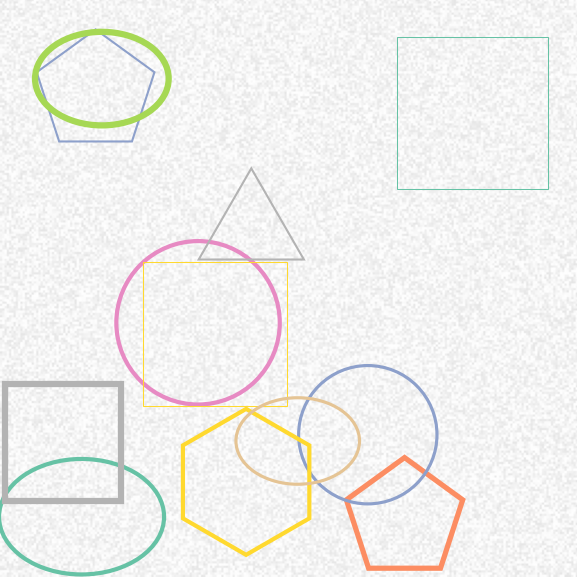[{"shape": "oval", "thickness": 2, "radius": 0.71, "center": [0.141, 0.104]}, {"shape": "square", "thickness": 0.5, "radius": 0.66, "center": [0.818, 0.804]}, {"shape": "pentagon", "thickness": 2.5, "radius": 0.53, "center": [0.701, 0.101]}, {"shape": "pentagon", "thickness": 1, "radius": 0.54, "center": [0.165, 0.841]}, {"shape": "circle", "thickness": 1.5, "radius": 0.6, "center": [0.637, 0.246]}, {"shape": "circle", "thickness": 2, "radius": 0.71, "center": [0.343, 0.44]}, {"shape": "oval", "thickness": 3, "radius": 0.58, "center": [0.176, 0.863]}, {"shape": "hexagon", "thickness": 2, "radius": 0.63, "center": [0.426, 0.165]}, {"shape": "square", "thickness": 0.5, "radius": 0.62, "center": [0.373, 0.42]}, {"shape": "oval", "thickness": 1.5, "radius": 0.53, "center": [0.516, 0.235]}, {"shape": "square", "thickness": 3, "radius": 0.5, "center": [0.11, 0.233]}, {"shape": "triangle", "thickness": 1, "radius": 0.53, "center": [0.435, 0.602]}]